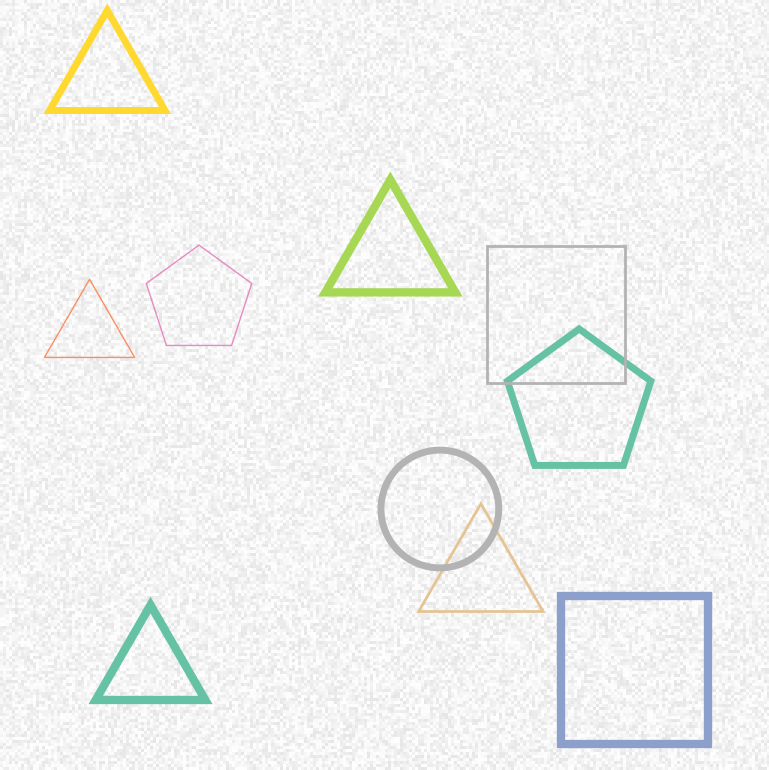[{"shape": "pentagon", "thickness": 2.5, "radius": 0.49, "center": [0.752, 0.475]}, {"shape": "triangle", "thickness": 3, "radius": 0.41, "center": [0.195, 0.132]}, {"shape": "triangle", "thickness": 0.5, "radius": 0.34, "center": [0.116, 0.57]}, {"shape": "square", "thickness": 3, "radius": 0.48, "center": [0.824, 0.13]}, {"shape": "pentagon", "thickness": 0.5, "radius": 0.36, "center": [0.258, 0.61]}, {"shape": "triangle", "thickness": 3, "radius": 0.49, "center": [0.507, 0.669]}, {"shape": "triangle", "thickness": 2.5, "radius": 0.43, "center": [0.139, 0.9]}, {"shape": "triangle", "thickness": 1, "radius": 0.47, "center": [0.625, 0.252]}, {"shape": "square", "thickness": 1, "radius": 0.45, "center": [0.722, 0.592]}, {"shape": "circle", "thickness": 2.5, "radius": 0.38, "center": [0.571, 0.339]}]